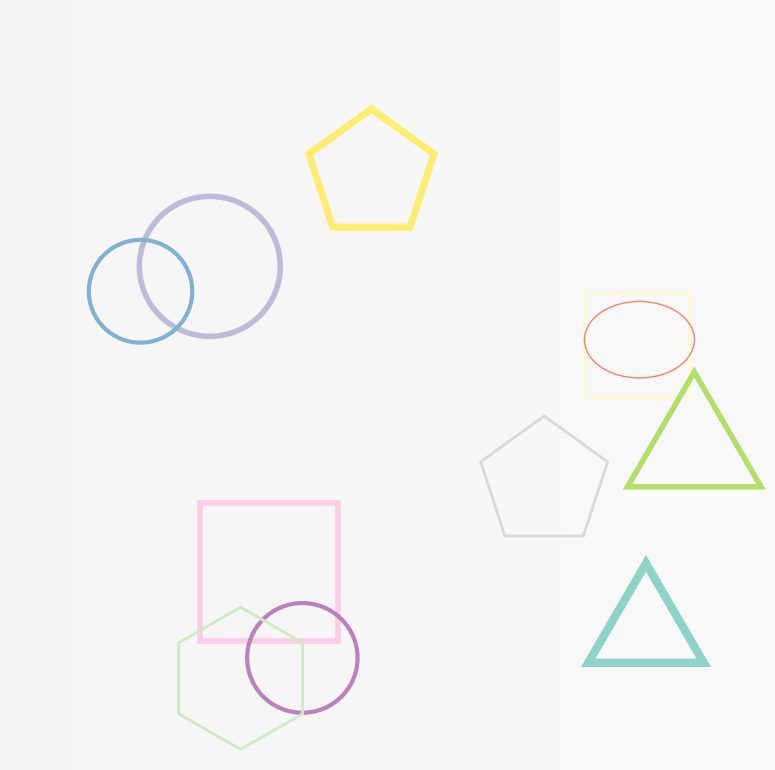[{"shape": "triangle", "thickness": 3, "radius": 0.43, "center": [0.834, 0.182]}, {"shape": "square", "thickness": 0.5, "radius": 0.34, "center": [0.822, 0.553]}, {"shape": "circle", "thickness": 2, "radius": 0.45, "center": [0.271, 0.654]}, {"shape": "oval", "thickness": 0.5, "radius": 0.35, "center": [0.825, 0.559]}, {"shape": "circle", "thickness": 1.5, "radius": 0.33, "center": [0.181, 0.622]}, {"shape": "triangle", "thickness": 2, "radius": 0.5, "center": [0.896, 0.418]}, {"shape": "square", "thickness": 2, "radius": 0.45, "center": [0.347, 0.257]}, {"shape": "pentagon", "thickness": 1, "radius": 0.43, "center": [0.702, 0.374]}, {"shape": "circle", "thickness": 1.5, "radius": 0.36, "center": [0.39, 0.146]}, {"shape": "hexagon", "thickness": 1, "radius": 0.46, "center": [0.31, 0.119]}, {"shape": "pentagon", "thickness": 2.5, "radius": 0.42, "center": [0.479, 0.774]}]